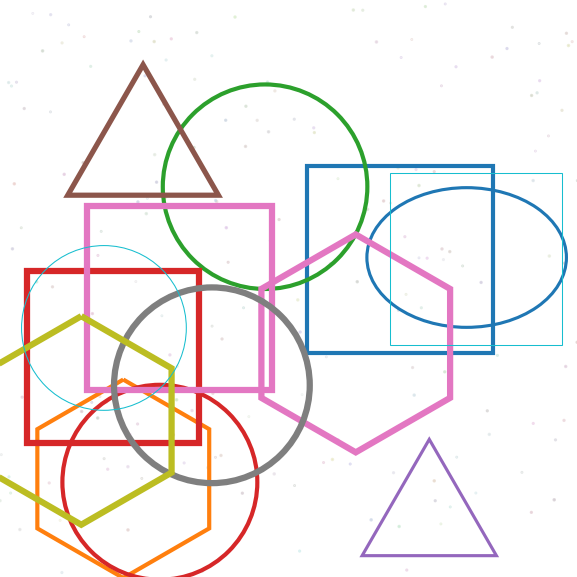[{"shape": "oval", "thickness": 1.5, "radius": 0.86, "center": [0.808, 0.553]}, {"shape": "square", "thickness": 2, "radius": 0.81, "center": [0.692, 0.55]}, {"shape": "hexagon", "thickness": 2, "radius": 0.86, "center": [0.213, 0.17]}, {"shape": "circle", "thickness": 2, "radius": 0.89, "center": [0.459, 0.676]}, {"shape": "circle", "thickness": 2, "radius": 0.84, "center": [0.277, 0.164]}, {"shape": "square", "thickness": 3, "radius": 0.74, "center": [0.195, 0.381]}, {"shape": "triangle", "thickness": 1.5, "radius": 0.67, "center": [0.743, 0.104]}, {"shape": "triangle", "thickness": 2.5, "radius": 0.75, "center": [0.248, 0.736]}, {"shape": "square", "thickness": 3, "radius": 0.8, "center": [0.311, 0.483]}, {"shape": "hexagon", "thickness": 3, "radius": 0.94, "center": [0.616, 0.405]}, {"shape": "circle", "thickness": 3, "radius": 0.85, "center": [0.367, 0.332]}, {"shape": "hexagon", "thickness": 3, "radius": 0.9, "center": [0.141, 0.271]}, {"shape": "square", "thickness": 0.5, "radius": 0.74, "center": [0.823, 0.55]}, {"shape": "circle", "thickness": 0.5, "radius": 0.71, "center": [0.18, 0.431]}]